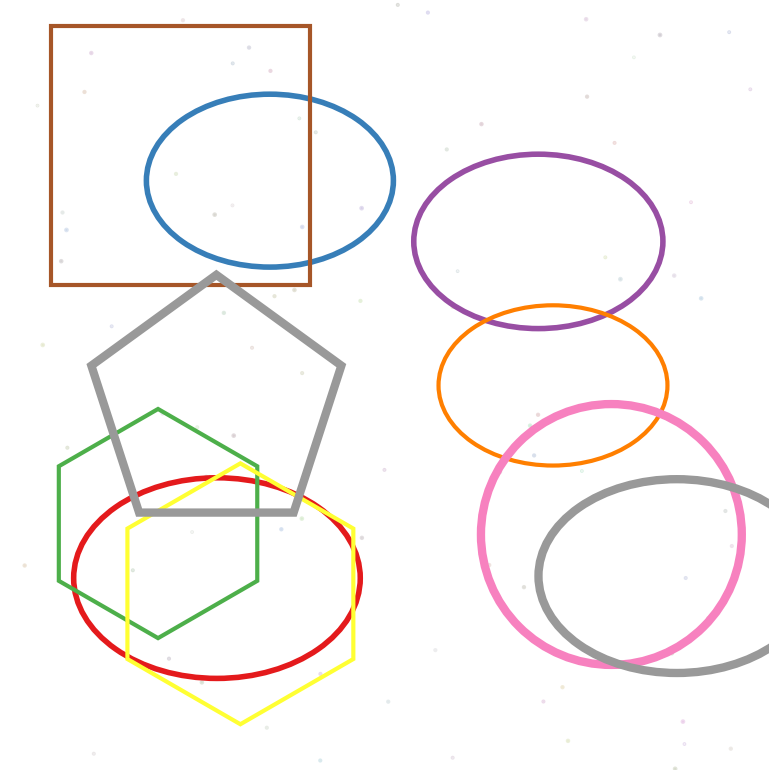[{"shape": "oval", "thickness": 2, "radius": 0.93, "center": [0.282, 0.249]}, {"shape": "oval", "thickness": 2, "radius": 0.8, "center": [0.351, 0.765]}, {"shape": "hexagon", "thickness": 1.5, "radius": 0.74, "center": [0.205, 0.32]}, {"shape": "oval", "thickness": 2, "radius": 0.81, "center": [0.699, 0.687]}, {"shape": "oval", "thickness": 1.5, "radius": 0.74, "center": [0.718, 0.499]}, {"shape": "hexagon", "thickness": 1.5, "radius": 0.85, "center": [0.312, 0.229]}, {"shape": "square", "thickness": 1.5, "radius": 0.84, "center": [0.234, 0.798]}, {"shape": "circle", "thickness": 3, "radius": 0.85, "center": [0.794, 0.306]}, {"shape": "pentagon", "thickness": 3, "radius": 0.85, "center": [0.281, 0.472]}, {"shape": "oval", "thickness": 3, "radius": 0.9, "center": [0.879, 0.252]}]